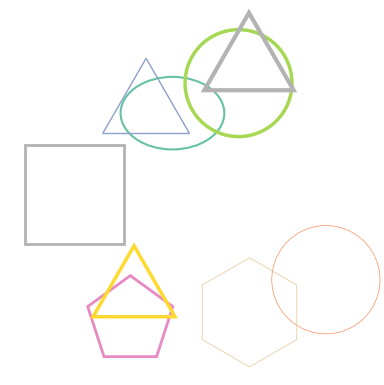[{"shape": "oval", "thickness": 1.5, "radius": 0.67, "center": [0.448, 0.706]}, {"shape": "circle", "thickness": 0.5, "radius": 0.7, "center": [0.846, 0.273]}, {"shape": "triangle", "thickness": 1, "radius": 0.65, "center": [0.379, 0.718]}, {"shape": "pentagon", "thickness": 2, "radius": 0.58, "center": [0.338, 0.168]}, {"shape": "circle", "thickness": 2.5, "radius": 0.69, "center": [0.62, 0.784]}, {"shape": "triangle", "thickness": 2.5, "radius": 0.61, "center": [0.348, 0.239]}, {"shape": "hexagon", "thickness": 0.5, "radius": 0.71, "center": [0.648, 0.189]}, {"shape": "square", "thickness": 2, "radius": 0.64, "center": [0.193, 0.495]}, {"shape": "triangle", "thickness": 3, "radius": 0.67, "center": [0.647, 0.833]}]